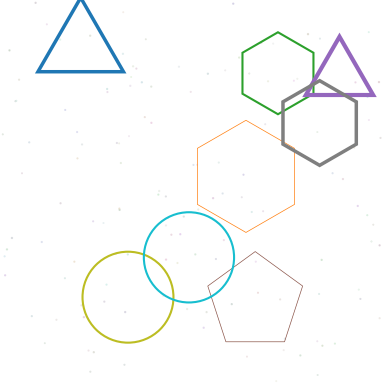[{"shape": "triangle", "thickness": 2.5, "radius": 0.64, "center": [0.21, 0.878]}, {"shape": "hexagon", "thickness": 0.5, "radius": 0.73, "center": [0.639, 0.542]}, {"shape": "hexagon", "thickness": 1.5, "radius": 0.53, "center": [0.722, 0.81]}, {"shape": "triangle", "thickness": 3, "radius": 0.5, "center": [0.882, 0.804]}, {"shape": "pentagon", "thickness": 0.5, "radius": 0.65, "center": [0.663, 0.217]}, {"shape": "hexagon", "thickness": 2.5, "radius": 0.55, "center": [0.83, 0.681]}, {"shape": "circle", "thickness": 1.5, "radius": 0.59, "center": [0.332, 0.228]}, {"shape": "circle", "thickness": 1.5, "radius": 0.59, "center": [0.491, 0.332]}]